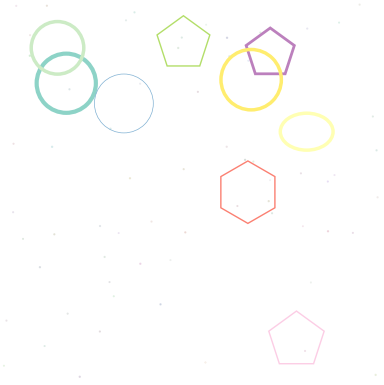[{"shape": "circle", "thickness": 3, "radius": 0.38, "center": [0.172, 0.784]}, {"shape": "oval", "thickness": 2.5, "radius": 0.34, "center": [0.797, 0.658]}, {"shape": "hexagon", "thickness": 1, "radius": 0.41, "center": [0.644, 0.501]}, {"shape": "circle", "thickness": 0.5, "radius": 0.38, "center": [0.322, 0.731]}, {"shape": "pentagon", "thickness": 1, "radius": 0.36, "center": [0.476, 0.887]}, {"shape": "pentagon", "thickness": 1, "radius": 0.38, "center": [0.77, 0.116]}, {"shape": "pentagon", "thickness": 2, "radius": 0.33, "center": [0.702, 0.862]}, {"shape": "circle", "thickness": 2.5, "radius": 0.34, "center": [0.149, 0.876]}, {"shape": "circle", "thickness": 2.5, "radius": 0.39, "center": [0.652, 0.793]}]